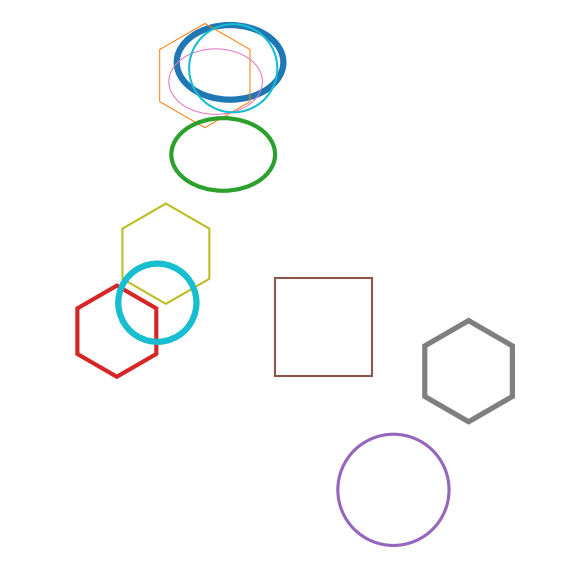[{"shape": "oval", "thickness": 3, "radius": 0.46, "center": [0.398, 0.891]}, {"shape": "hexagon", "thickness": 0.5, "radius": 0.45, "center": [0.355, 0.868]}, {"shape": "oval", "thickness": 2, "radius": 0.45, "center": [0.386, 0.732]}, {"shape": "hexagon", "thickness": 2, "radius": 0.39, "center": [0.202, 0.426]}, {"shape": "circle", "thickness": 1.5, "radius": 0.48, "center": [0.681, 0.151]}, {"shape": "square", "thickness": 1, "radius": 0.42, "center": [0.56, 0.433]}, {"shape": "oval", "thickness": 0.5, "radius": 0.41, "center": [0.373, 0.858]}, {"shape": "hexagon", "thickness": 2.5, "radius": 0.44, "center": [0.811, 0.356]}, {"shape": "hexagon", "thickness": 1, "radius": 0.43, "center": [0.287, 0.56]}, {"shape": "circle", "thickness": 1, "radius": 0.38, "center": [0.404, 0.881]}, {"shape": "circle", "thickness": 3, "radius": 0.34, "center": [0.272, 0.475]}]